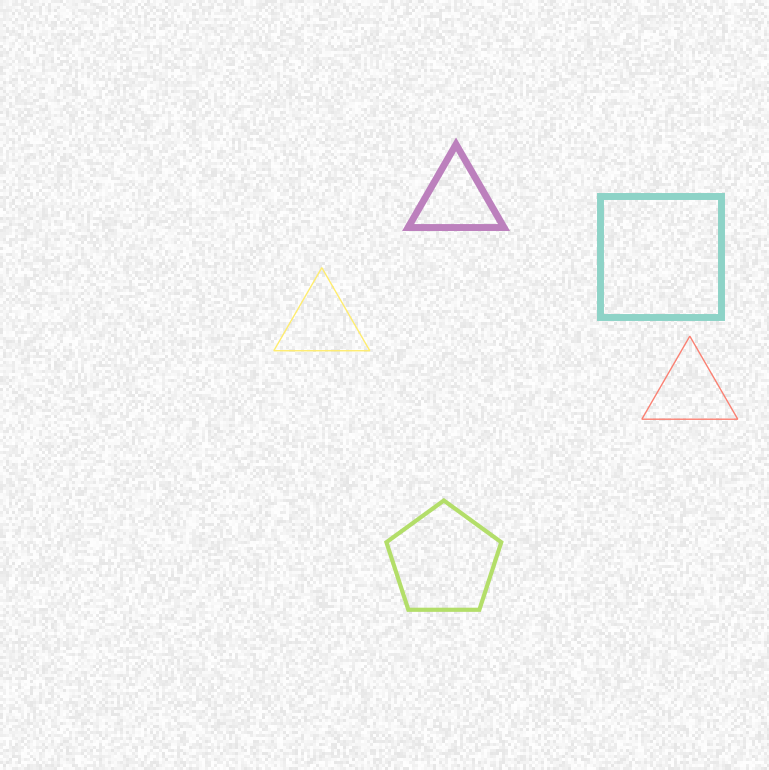[{"shape": "square", "thickness": 2.5, "radius": 0.39, "center": [0.857, 0.667]}, {"shape": "triangle", "thickness": 0.5, "radius": 0.36, "center": [0.896, 0.492]}, {"shape": "pentagon", "thickness": 1.5, "radius": 0.39, "center": [0.576, 0.272]}, {"shape": "triangle", "thickness": 2.5, "radius": 0.36, "center": [0.592, 0.74]}, {"shape": "triangle", "thickness": 0.5, "radius": 0.36, "center": [0.418, 0.58]}]